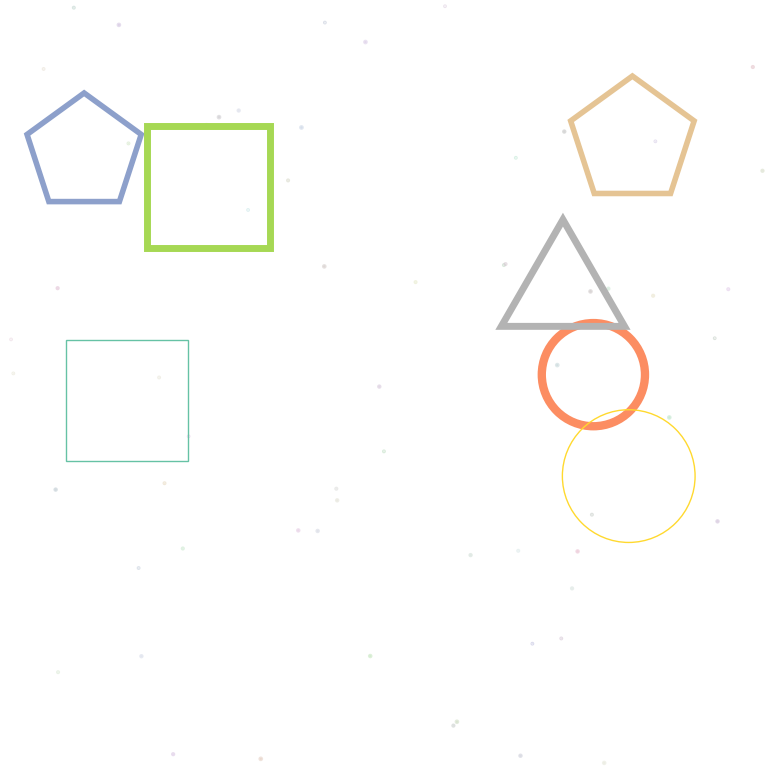[{"shape": "square", "thickness": 0.5, "radius": 0.39, "center": [0.165, 0.48]}, {"shape": "circle", "thickness": 3, "radius": 0.34, "center": [0.771, 0.513]}, {"shape": "pentagon", "thickness": 2, "radius": 0.39, "center": [0.109, 0.801]}, {"shape": "square", "thickness": 2.5, "radius": 0.4, "center": [0.271, 0.757]}, {"shape": "circle", "thickness": 0.5, "radius": 0.43, "center": [0.817, 0.382]}, {"shape": "pentagon", "thickness": 2, "radius": 0.42, "center": [0.821, 0.817]}, {"shape": "triangle", "thickness": 2.5, "radius": 0.46, "center": [0.731, 0.622]}]